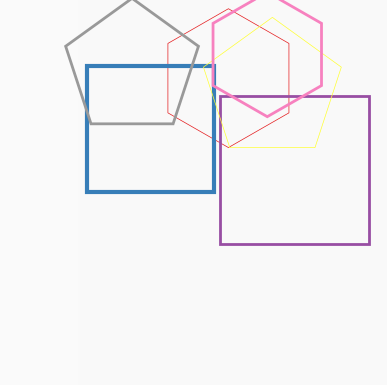[{"shape": "hexagon", "thickness": 0.5, "radius": 0.9, "center": [0.589, 0.797]}, {"shape": "square", "thickness": 3, "radius": 0.82, "center": [0.388, 0.665]}, {"shape": "square", "thickness": 2, "radius": 0.96, "center": [0.76, 0.559]}, {"shape": "pentagon", "thickness": 0.5, "radius": 0.94, "center": [0.703, 0.768]}, {"shape": "hexagon", "thickness": 2, "radius": 0.81, "center": [0.69, 0.859]}, {"shape": "pentagon", "thickness": 2, "radius": 0.9, "center": [0.341, 0.824]}]